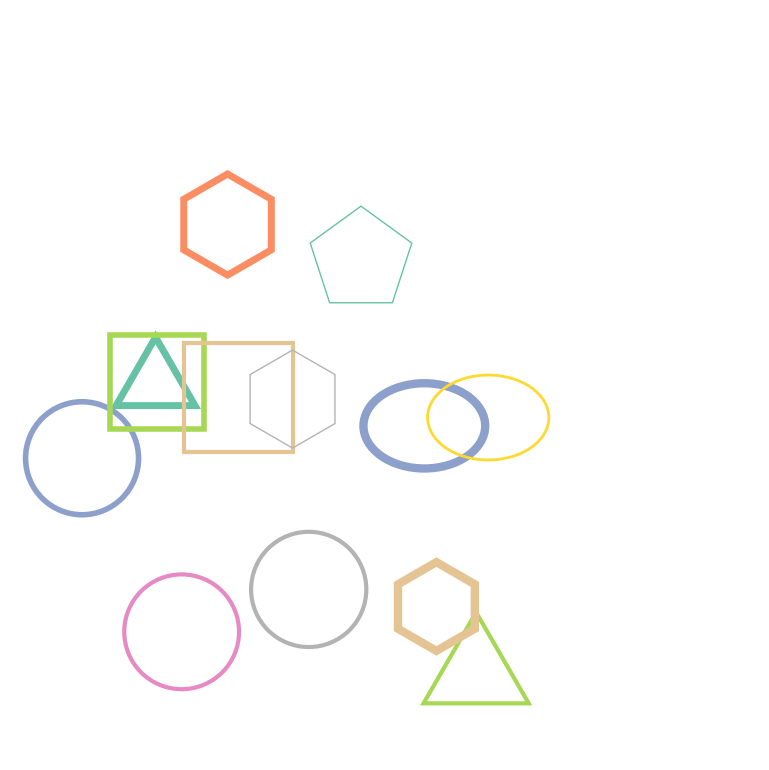[{"shape": "triangle", "thickness": 2.5, "radius": 0.3, "center": [0.202, 0.503]}, {"shape": "pentagon", "thickness": 0.5, "radius": 0.35, "center": [0.469, 0.663]}, {"shape": "hexagon", "thickness": 2.5, "radius": 0.33, "center": [0.295, 0.708]}, {"shape": "oval", "thickness": 3, "radius": 0.4, "center": [0.551, 0.447]}, {"shape": "circle", "thickness": 2, "radius": 0.37, "center": [0.107, 0.405]}, {"shape": "circle", "thickness": 1.5, "radius": 0.37, "center": [0.236, 0.179]}, {"shape": "square", "thickness": 2, "radius": 0.31, "center": [0.204, 0.504]}, {"shape": "triangle", "thickness": 1.5, "radius": 0.39, "center": [0.618, 0.126]}, {"shape": "oval", "thickness": 1, "radius": 0.39, "center": [0.634, 0.458]}, {"shape": "hexagon", "thickness": 3, "radius": 0.29, "center": [0.567, 0.212]}, {"shape": "square", "thickness": 1.5, "radius": 0.35, "center": [0.309, 0.483]}, {"shape": "circle", "thickness": 1.5, "radius": 0.37, "center": [0.401, 0.235]}, {"shape": "hexagon", "thickness": 0.5, "radius": 0.32, "center": [0.38, 0.482]}]